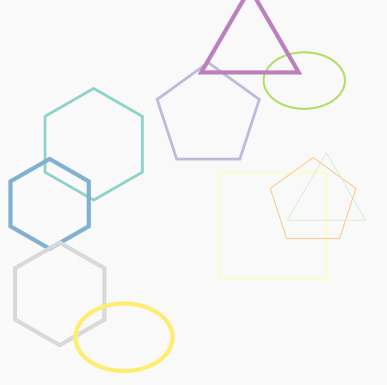[{"shape": "hexagon", "thickness": 2, "radius": 0.73, "center": [0.242, 0.625]}, {"shape": "square", "thickness": 1, "radius": 0.69, "center": [0.703, 0.416]}, {"shape": "pentagon", "thickness": 2, "radius": 0.69, "center": [0.537, 0.699]}, {"shape": "hexagon", "thickness": 3, "radius": 0.58, "center": [0.128, 0.471]}, {"shape": "pentagon", "thickness": 0.5, "radius": 0.58, "center": [0.808, 0.475]}, {"shape": "oval", "thickness": 1.5, "radius": 0.53, "center": [0.785, 0.791]}, {"shape": "hexagon", "thickness": 3, "radius": 0.67, "center": [0.154, 0.237]}, {"shape": "triangle", "thickness": 3, "radius": 0.73, "center": [0.645, 0.884]}, {"shape": "triangle", "thickness": 0.5, "radius": 0.58, "center": [0.842, 0.486]}, {"shape": "oval", "thickness": 3, "radius": 0.63, "center": [0.32, 0.124]}]